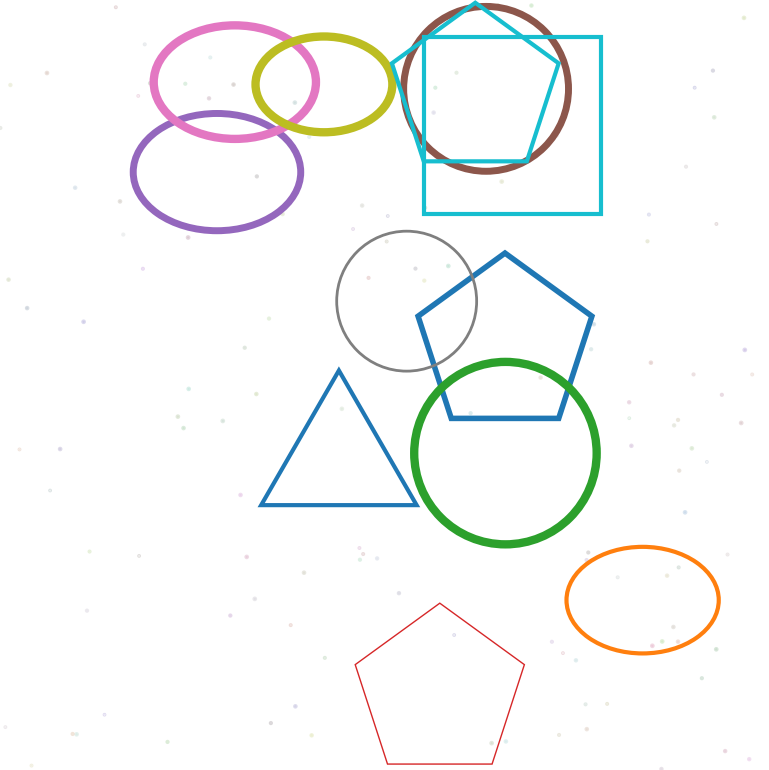[{"shape": "triangle", "thickness": 1.5, "radius": 0.58, "center": [0.44, 0.402]}, {"shape": "pentagon", "thickness": 2, "radius": 0.59, "center": [0.656, 0.553]}, {"shape": "oval", "thickness": 1.5, "radius": 0.49, "center": [0.835, 0.221]}, {"shape": "circle", "thickness": 3, "radius": 0.59, "center": [0.656, 0.412]}, {"shape": "pentagon", "thickness": 0.5, "radius": 0.58, "center": [0.571, 0.101]}, {"shape": "oval", "thickness": 2.5, "radius": 0.54, "center": [0.282, 0.776]}, {"shape": "circle", "thickness": 2.5, "radius": 0.54, "center": [0.631, 0.885]}, {"shape": "oval", "thickness": 3, "radius": 0.53, "center": [0.305, 0.893]}, {"shape": "circle", "thickness": 1, "radius": 0.45, "center": [0.528, 0.609]}, {"shape": "oval", "thickness": 3, "radius": 0.44, "center": [0.421, 0.89]}, {"shape": "pentagon", "thickness": 1.5, "radius": 0.57, "center": [0.617, 0.883]}, {"shape": "square", "thickness": 1.5, "radius": 0.57, "center": [0.666, 0.837]}]